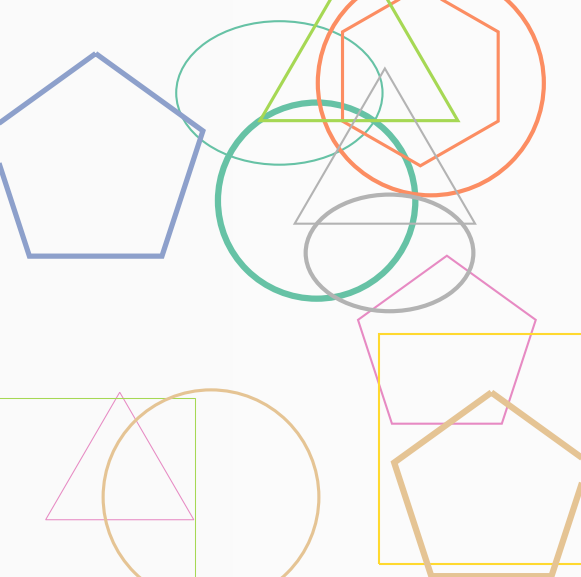[{"shape": "oval", "thickness": 1, "radius": 0.89, "center": [0.481, 0.838]}, {"shape": "circle", "thickness": 3, "radius": 0.85, "center": [0.545, 0.652]}, {"shape": "circle", "thickness": 2, "radius": 0.97, "center": [0.741, 0.855]}, {"shape": "hexagon", "thickness": 1.5, "radius": 0.77, "center": [0.723, 0.867]}, {"shape": "pentagon", "thickness": 2.5, "radius": 0.97, "center": [0.165, 0.713]}, {"shape": "pentagon", "thickness": 1, "radius": 0.8, "center": [0.769, 0.396]}, {"shape": "triangle", "thickness": 0.5, "radius": 0.74, "center": [0.206, 0.173]}, {"shape": "square", "thickness": 0.5, "radius": 0.94, "center": [0.147, 0.121]}, {"shape": "triangle", "thickness": 1.5, "radius": 0.98, "center": [0.617, 0.888]}, {"shape": "square", "thickness": 1, "radius": 0.99, "center": [0.851, 0.221]}, {"shape": "circle", "thickness": 1.5, "radius": 0.93, "center": [0.363, 0.138]}, {"shape": "pentagon", "thickness": 3, "radius": 0.88, "center": [0.845, 0.144]}, {"shape": "triangle", "thickness": 1, "radius": 0.9, "center": [0.662, 0.701]}, {"shape": "oval", "thickness": 2, "radius": 0.72, "center": [0.67, 0.561]}]